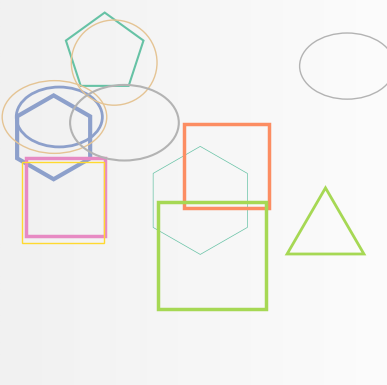[{"shape": "pentagon", "thickness": 1.5, "radius": 0.53, "center": [0.27, 0.862]}, {"shape": "hexagon", "thickness": 0.5, "radius": 0.7, "center": [0.517, 0.479]}, {"shape": "square", "thickness": 2.5, "radius": 0.55, "center": [0.584, 0.569]}, {"shape": "oval", "thickness": 2, "radius": 0.56, "center": [0.153, 0.696]}, {"shape": "hexagon", "thickness": 3, "radius": 0.54, "center": [0.138, 0.643]}, {"shape": "square", "thickness": 2.5, "radius": 0.51, "center": [0.169, 0.488]}, {"shape": "square", "thickness": 2.5, "radius": 0.69, "center": [0.547, 0.336]}, {"shape": "triangle", "thickness": 2, "radius": 0.57, "center": [0.84, 0.398]}, {"shape": "square", "thickness": 1, "radius": 0.53, "center": [0.163, 0.475]}, {"shape": "oval", "thickness": 1, "radius": 0.67, "center": [0.141, 0.696]}, {"shape": "circle", "thickness": 1, "radius": 0.55, "center": [0.295, 0.837]}, {"shape": "oval", "thickness": 1.5, "radius": 0.7, "center": [0.321, 0.681]}, {"shape": "oval", "thickness": 1, "radius": 0.61, "center": [0.896, 0.828]}]